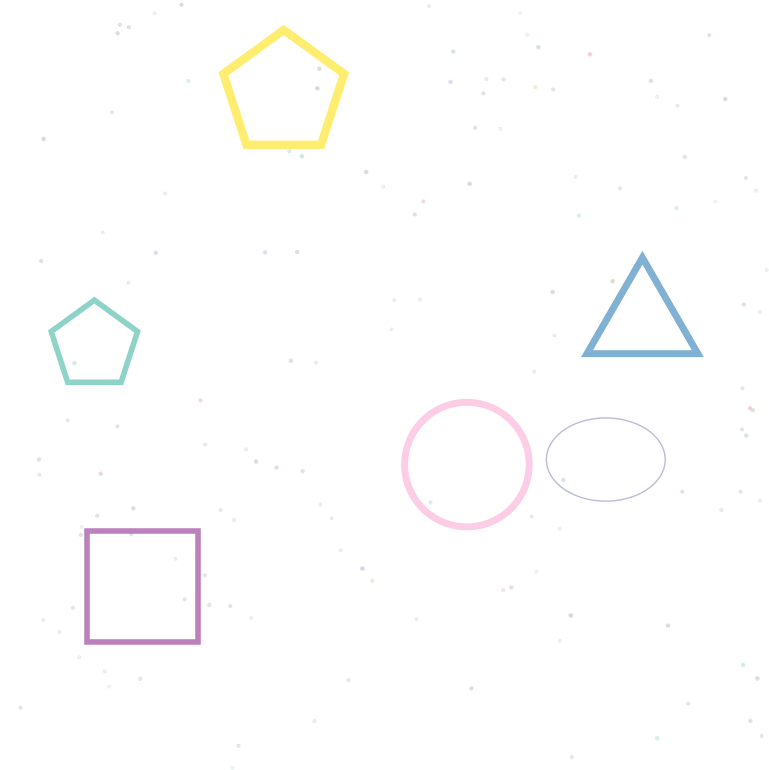[{"shape": "pentagon", "thickness": 2, "radius": 0.29, "center": [0.123, 0.551]}, {"shape": "oval", "thickness": 0.5, "radius": 0.39, "center": [0.787, 0.403]}, {"shape": "triangle", "thickness": 2.5, "radius": 0.42, "center": [0.834, 0.582]}, {"shape": "circle", "thickness": 2.5, "radius": 0.4, "center": [0.606, 0.397]}, {"shape": "square", "thickness": 2, "radius": 0.36, "center": [0.185, 0.238]}, {"shape": "pentagon", "thickness": 3, "radius": 0.41, "center": [0.368, 0.879]}]